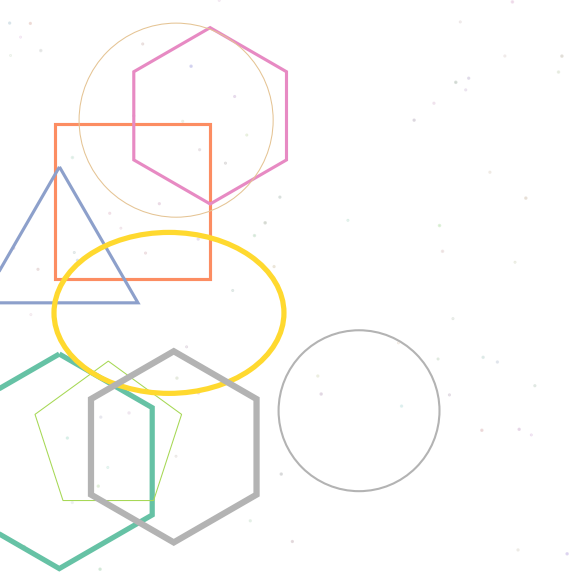[{"shape": "hexagon", "thickness": 2.5, "radius": 0.93, "center": [0.103, 0.2]}, {"shape": "square", "thickness": 1.5, "radius": 0.67, "center": [0.229, 0.65]}, {"shape": "triangle", "thickness": 1.5, "radius": 0.78, "center": [0.103, 0.553]}, {"shape": "hexagon", "thickness": 1.5, "radius": 0.76, "center": [0.364, 0.799]}, {"shape": "pentagon", "thickness": 0.5, "radius": 0.67, "center": [0.188, 0.24]}, {"shape": "oval", "thickness": 2.5, "radius": 1.0, "center": [0.293, 0.457]}, {"shape": "circle", "thickness": 0.5, "radius": 0.84, "center": [0.305, 0.791]}, {"shape": "hexagon", "thickness": 3, "radius": 0.83, "center": [0.301, 0.225]}, {"shape": "circle", "thickness": 1, "radius": 0.7, "center": [0.622, 0.288]}]